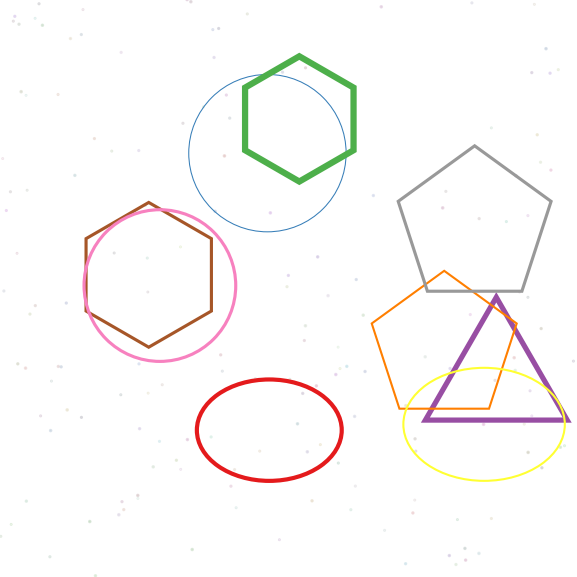[{"shape": "oval", "thickness": 2, "radius": 0.63, "center": [0.466, 0.254]}, {"shape": "circle", "thickness": 0.5, "radius": 0.68, "center": [0.463, 0.734]}, {"shape": "hexagon", "thickness": 3, "radius": 0.54, "center": [0.518, 0.793]}, {"shape": "triangle", "thickness": 2.5, "radius": 0.71, "center": [0.859, 0.343]}, {"shape": "pentagon", "thickness": 1, "radius": 0.66, "center": [0.769, 0.398]}, {"shape": "oval", "thickness": 1, "radius": 0.7, "center": [0.838, 0.264]}, {"shape": "hexagon", "thickness": 1.5, "radius": 0.63, "center": [0.258, 0.523]}, {"shape": "circle", "thickness": 1.5, "radius": 0.66, "center": [0.277, 0.505]}, {"shape": "pentagon", "thickness": 1.5, "radius": 0.7, "center": [0.822, 0.607]}]